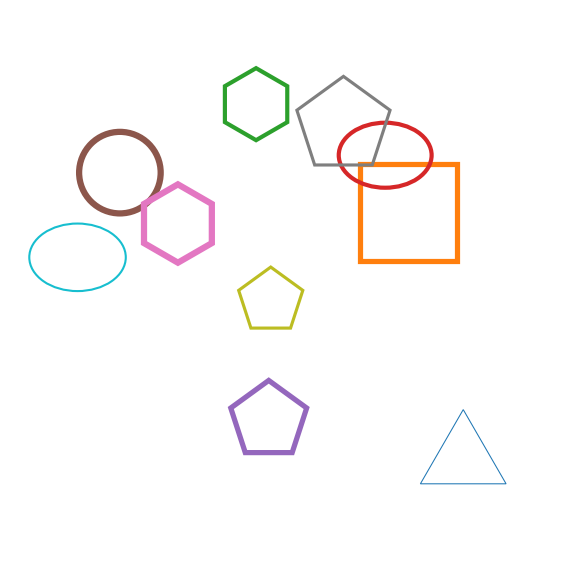[{"shape": "triangle", "thickness": 0.5, "radius": 0.43, "center": [0.802, 0.204]}, {"shape": "square", "thickness": 2.5, "radius": 0.42, "center": [0.707, 0.631]}, {"shape": "hexagon", "thickness": 2, "radius": 0.31, "center": [0.443, 0.819]}, {"shape": "oval", "thickness": 2, "radius": 0.4, "center": [0.667, 0.73]}, {"shape": "pentagon", "thickness": 2.5, "radius": 0.35, "center": [0.465, 0.271]}, {"shape": "circle", "thickness": 3, "radius": 0.35, "center": [0.208, 0.7]}, {"shape": "hexagon", "thickness": 3, "radius": 0.34, "center": [0.308, 0.612]}, {"shape": "pentagon", "thickness": 1.5, "radius": 0.42, "center": [0.595, 0.782]}, {"shape": "pentagon", "thickness": 1.5, "radius": 0.29, "center": [0.469, 0.478]}, {"shape": "oval", "thickness": 1, "radius": 0.42, "center": [0.134, 0.554]}]